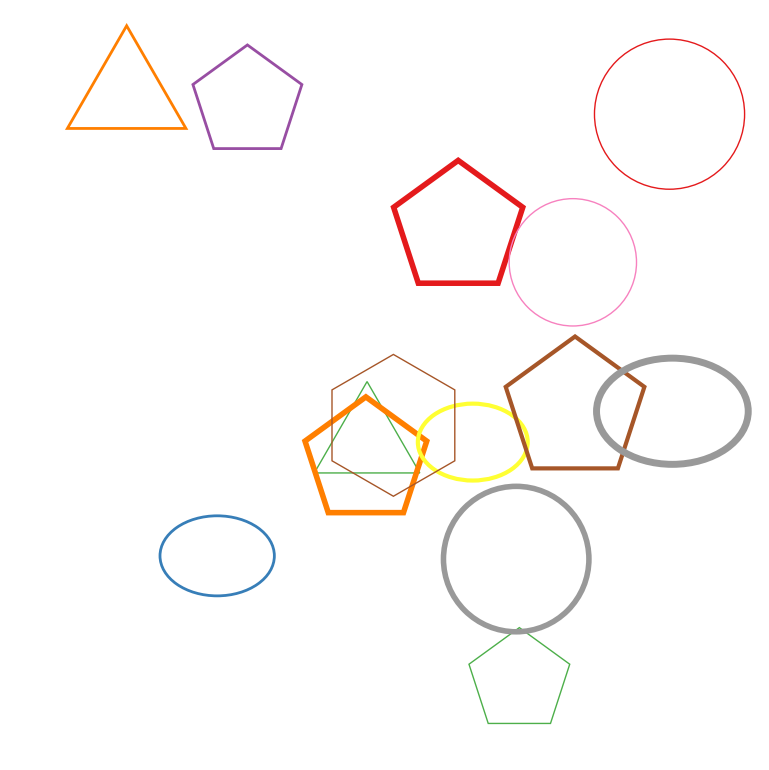[{"shape": "pentagon", "thickness": 2, "radius": 0.44, "center": [0.595, 0.704]}, {"shape": "circle", "thickness": 0.5, "radius": 0.49, "center": [0.87, 0.852]}, {"shape": "oval", "thickness": 1, "radius": 0.37, "center": [0.282, 0.278]}, {"shape": "pentagon", "thickness": 0.5, "radius": 0.34, "center": [0.674, 0.116]}, {"shape": "triangle", "thickness": 0.5, "radius": 0.4, "center": [0.477, 0.425]}, {"shape": "pentagon", "thickness": 1, "radius": 0.37, "center": [0.321, 0.867]}, {"shape": "triangle", "thickness": 1, "radius": 0.44, "center": [0.164, 0.878]}, {"shape": "pentagon", "thickness": 2, "radius": 0.42, "center": [0.475, 0.401]}, {"shape": "oval", "thickness": 1.5, "radius": 0.36, "center": [0.614, 0.426]}, {"shape": "pentagon", "thickness": 1.5, "radius": 0.47, "center": [0.747, 0.468]}, {"shape": "hexagon", "thickness": 0.5, "radius": 0.46, "center": [0.511, 0.448]}, {"shape": "circle", "thickness": 0.5, "radius": 0.41, "center": [0.744, 0.659]}, {"shape": "circle", "thickness": 2, "radius": 0.47, "center": [0.67, 0.274]}, {"shape": "oval", "thickness": 2.5, "radius": 0.49, "center": [0.873, 0.466]}]